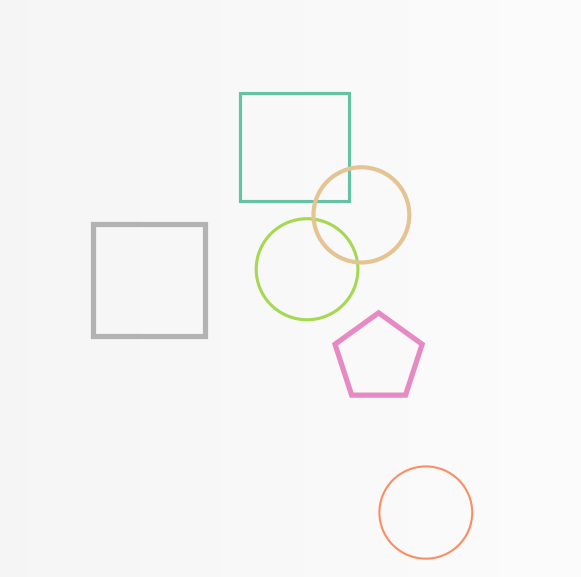[{"shape": "square", "thickness": 1.5, "radius": 0.47, "center": [0.506, 0.745]}, {"shape": "circle", "thickness": 1, "radius": 0.4, "center": [0.733, 0.112]}, {"shape": "pentagon", "thickness": 2.5, "radius": 0.39, "center": [0.651, 0.379]}, {"shape": "circle", "thickness": 1.5, "radius": 0.44, "center": [0.528, 0.533]}, {"shape": "circle", "thickness": 2, "radius": 0.41, "center": [0.622, 0.627]}, {"shape": "square", "thickness": 2.5, "radius": 0.48, "center": [0.256, 0.514]}]